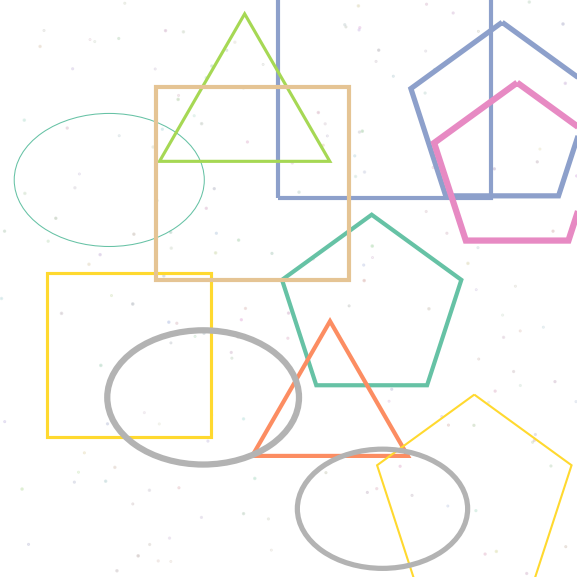[{"shape": "oval", "thickness": 0.5, "radius": 0.82, "center": [0.189, 0.688]}, {"shape": "pentagon", "thickness": 2, "radius": 0.82, "center": [0.644, 0.464]}, {"shape": "triangle", "thickness": 2, "radius": 0.78, "center": [0.571, 0.287]}, {"shape": "pentagon", "thickness": 2.5, "radius": 0.83, "center": [0.87, 0.794]}, {"shape": "square", "thickness": 2, "radius": 0.92, "center": [0.665, 0.841]}, {"shape": "pentagon", "thickness": 3, "radius": 0.76, "center": [0.895, 0.705]}, {"shape": "triangle", "thickness": 1.5, "radius": 0.85, "center": [0.424, 0.805]}, {"shape": "square", "thickness": 1.5, "radius": 0.71, "center": [0.223, 0.385]}, {"shape": "pentagon", "thickness": 1, "radius": 0.89, "center": [0.821, 0.139]}, {"shape": "square", "thickness": 2, "radius": 0.84, "center": [0.437, 0.682]}, {"shape": "oval", "thickness": 2.5, "radius": 0.74, "center": [0.662, 0.118]}, {"shape": "oval", "thickness": 3, "radius": 0.83, "center": [0.352, 0.311]}]